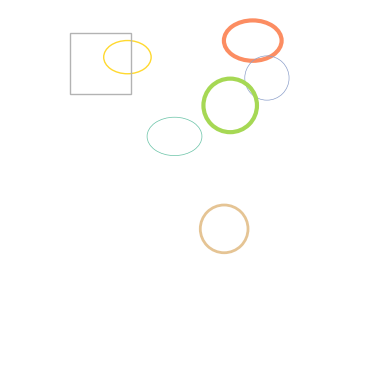[{"shape": "oval", "thickness": 0.5, "radius": 0.36, "center": [0.453, 0.646]}, {"shape": "oval", "thickness": 3, "radius": 0.37, "center": [0.657, 0.895]}, {"shape": "circle", "thickness": 0.5, "radius": 0.29, "center": [0.693, 0.797]}, {"shape": "circle", "thickness": 3, "radius": 0.35, "center": [0.598, 0.726]}, {"shape": "oval", "thickness": 1, "radius": 0.31, "center": [0.331, 0.852]}, {"shape": "circle", "thickness": 2, "radius": 0.31, "center": [0.582, 0.406]}, {"shape": "square", "thickness": 1, "radius": 0.4, "center": [0.262, 0.836]}]